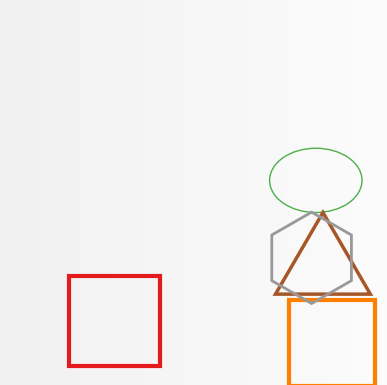[{"shape": "square", "thickness": 3, "radius": 0.59, "center": [0.295, 0.165]}, {"shape": "oval", "thickness": 1, "radius": 0.6, "center": [0.815, 0.531]}, {"shape": "square", "thickness": 3, "radius": 0.55, "center": [0.858, 0.109]}, {"shape": "triangle", "thickness": 2.5, "radius": 0.71, "center": [0.833, 0.307]}, {"shape": "hexagon", "thickness": 2, "radius": 0.59, "center": [0.804, 0.33]}]